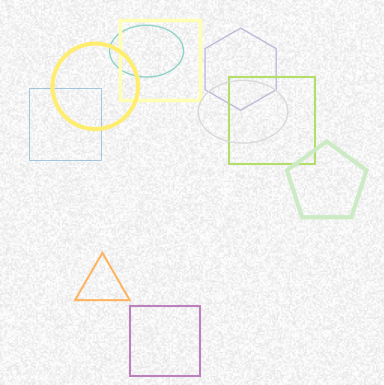[{"shape": "oval", "thickness": 1, "radius": 0.48, "center": [0.381, 0.867]}, {"shape": "square", "thickness": 2.5, "radius": 0.52, "center": [0.415, 0.843]}, {"shape": "hexagon", "thickness": 1, "radius": 0.53, "center": [0.625, 0.82]}, {"shape": "square", "thickness": 0.5, "radius": 0.47, "center": [0.169, 0.678]}, {"shape": "triangle", "thickness": 1.5, "radius": 0.41, "center": [0.266, 0.261]}, {"shape": "square", "thickness": 1.5, "radius": 0.56, "center": [0.707, 0.687]}, {"shape": "oval", "thickness": 1, "radius": 0.58, "center": [0.631, 0.71]}, {"shape": "square", "thickness": 1.5, "radius": 0.46, "center": [0.43, 0.115]}, {"shape": "pentagon", "thickness": 3, "radius": 0.54, "center": [0.849, 0.524]}, {"shape": "circle", "thickness": 3, "radius": 0.56, "center": [0.247, 0.776]}]